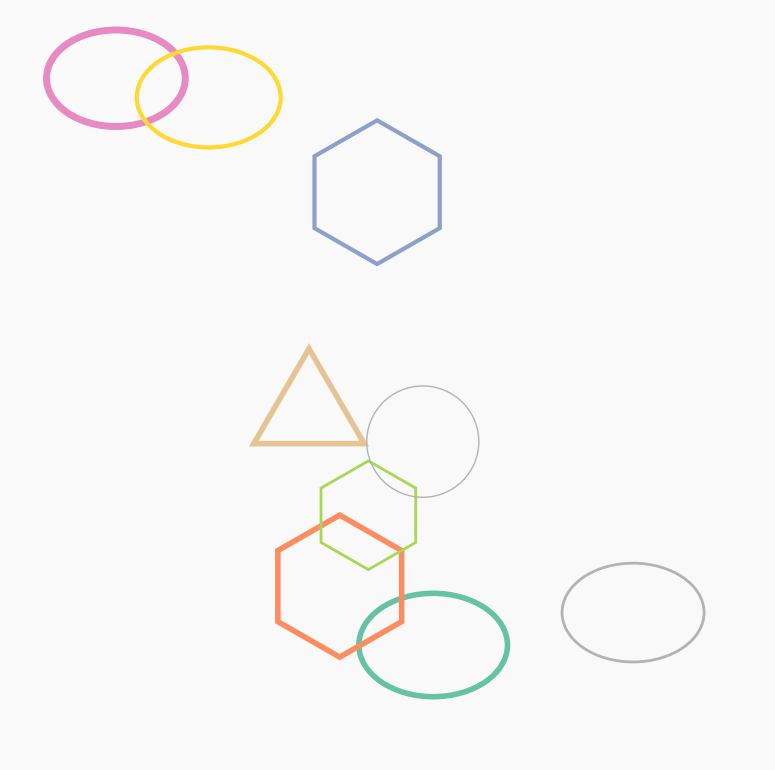[{"shape": "oval", "thickness": 2, "radius": 0.48, "center": [0.559, 0.162]}, {"shape": "hexagon", "thickness": 2, "radius": 0.46, "center": [0.438, 0.239]}, {"shape": "hexagon", "thickness": 1.5, "radius": 0.47, "center": [0.487, 0.75]}, {"shape": "oval", "thickness": 2.5, "radius": 0.45, "center": [0.15, 0.898]}, {"shape": "hexagon", "thickness": 1, "radius": 0.35, "center": [0.475, 0.331]}, {"shape": "oval", "thickness": 1.5, "radius": 0.46, "center": [0.269, 0.874]}, {"shape": "triangle", "thickness": 2, "radius": 0.41, "center": [0.399, 0.465]}, {"shape": "oval", "thickness": 1, "radius": 0.46, "center": [0.817, 0.204]}, {"shape": "circle", "thickness": 0.5, "radius": 0.36, "center": [0.546, 0.426]}]